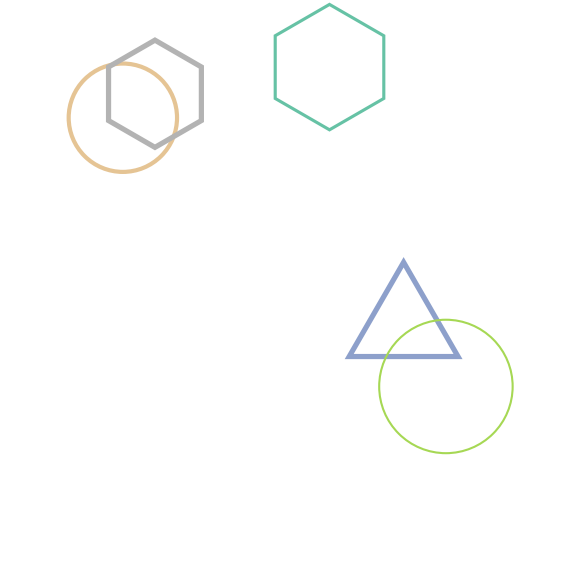[{"shape": "hexagon", "thickness": 1.5, "radius": 0.54, "center": [0.571, 0.883]}, {"shape": "triangle", "thickness": 2.5, "radius": 0.54, "center": [0.699, 0.436]}, {"shape": "circle", "thickness": 1, "radius": 0.58, "center": [0.772, 0.33]}, {"shape": "circle", "thickness": 2, "radius": 0.47, "center": [0.213, 0.795]}, {"shape": "hexagon", "thickness": 2.5, "radius": 0.46, "center": [0.268, 0.837]}]